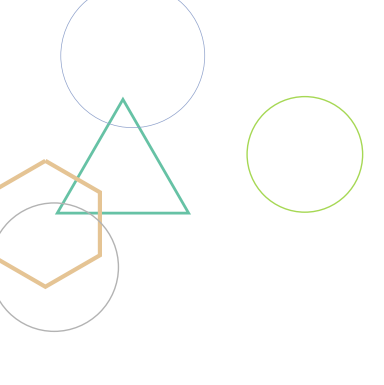[{"shape": "triangle", "thickness": 2, "radius": 0.98, "center": [0.319, 0.545]}, {"shape": "circle", "thickness": 0.5, "radius": 0.93, "center": [0.345, 0.855]}, {"shape": "circle", "thickness": 1, "radius": 0.75, "center": [0.792, 0.599]}, {"shape": "hexagon", "thickness": 3, "radius": 0.82, "center": [0.118, 0.419]}, {"shape": "circle", "thickness": 1, "radius": 0.83, "center": [0.141, 0.306]}]